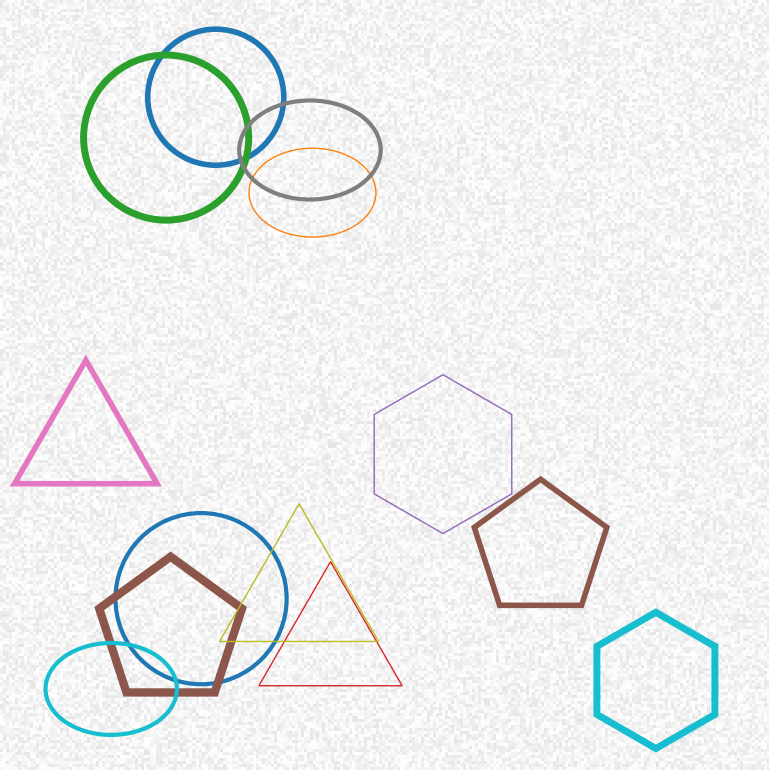[{"shape": "circle", "thickness": 1.5, "radius": 0.56, "center": [0.261, 0.223]}, {"shape": "circle", "thickness": 2, "radius": 0.44, "center": [0.28, 0.874]}, {"shape": "oval", "thickness": 0.5, "radius": 0.41, "center": [0.406, 0.75]}, {"shape": "circle", "thickness": 2.5, "radius": 0.54, "center": [0.216, 0.821]}, {"shape": "triangle", "thickness": 0.5, "radius": 0.54, "center": [0.429, 0.163]}, {"shape": "hexagon", "thickness": 0.5, "radius": 0.52, "center": [0.575, 0.41]}, {"shape": "pentagon", "thickness": 2, "radius": 0.45, "center": [0.702, 0.287]}, {"shape": "pentagon", "thickness": 3, "radius": 0.49, "center": [0.222, 0.18]}, {"shape": "triangle", "thickness": 2, "radius": 0.53, "center": [0.111, 0.425]}, {"shape": "oval", "thickness": 1.5, "radius": 0.46, "center": [0.403, 0.805]}, {"shape": "triangle", "thickness": 0.5, "radius": 0.6, "center": [0.388, 0.227]}, {"shape": "hexagon", "thickness": 2.5, "radius": 0.44, "center": [0.852, 0.116]}, {"shape": "oval", "thickness": 1.5, "radius": 0.43, "center": [0.144, 0.105]}]